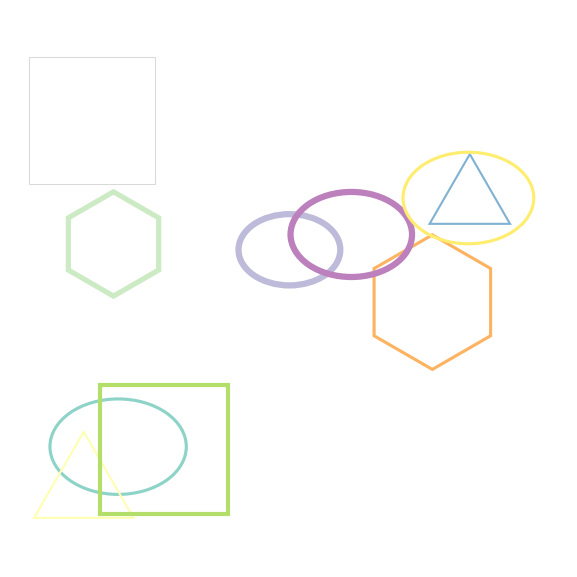[{"shape": "oval", "thickness": 1.5, "radius": 0.59, "center": [0.205, 0.226]}, {"shape": "triangle", "thickness": 1, "radius": 0.5, "center": [0.145, 0.152]}, {"shape": "oval", "thickness": 3, "radius": 0.44, "center": [0.501, 0.567]}, {"shape": "triangle", "thickness": 1, "radius": 0.4, "center": [0.814, 0.652]}, {"shape": "hexagon", "thickness": 1.5, "radius": 0.58, "center": [0.749, 0.476]}, {"shape": "square", "thickness": 2, "radius": 0.56, "center": [0.284, 0.221]}, {"shape": "square", "thickness": 0.5, "radius": 0.55, "center": [0.159, 0.79]}, {"shape": "oval", "thickness": 3, "radius": 0.53, "center": [0.608, 0.593]}, {"shape": "hexagon", "thickness": 2.5, "radius": 0.45, "center": [0.197, 0.577]}, {"shape": "oval", "thickness": 1.5, "radius": 0.57, "center": [0.811, 0.656]}]